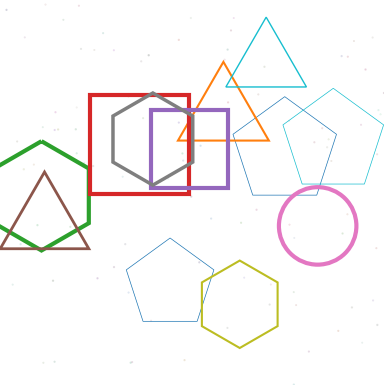[{"shape": "pentagon", "thickness": 0.5, "radius": 0.71, "center": [0.74, 0.608]}, {"shape": "pentagon", "thickness": 0.5, "radius": 0.6, "center": [0.442, 0.262]}, {"shape": "triangle", "thickness": 1.5, "radius": 0.68, "center": [0.58, 0.703]}, {"shape": "hexagon", "thickness": 3, "radius": 0.71, "center": [0.108, 0.491]}, {"shape": "square", "thickness": 3, "radius": 0.64, "center": [0.363, 0.624]}, {"shape": "square", "thickness": 3, "radius": 0.5, "center": [0.492, 0.613]}, {"shape": "triangle", "thickness": 2, "radius": 0.66, "center": [0.116, 0.42]}, {"shape": "circle", "thickness": 3, "radius": 0.5, "center": [0.825, 0.413]}, {"shape": "hexagon", "thickness": 2.5, "radius": 0.6, "center": [0.397, 0.639]}, {"shape": "hexagon", "thickness": 1.5, "radius": 0.57, "center": [0.623, 0.21]}, {"shape": "pentagon", "thickness": 0.5, "radius": 0.69, "center": [0.866, 0.633]}, {"shape": "triangle", "thickness": 1, "radius": 0.6, "center": [0.691, 0.835]}]